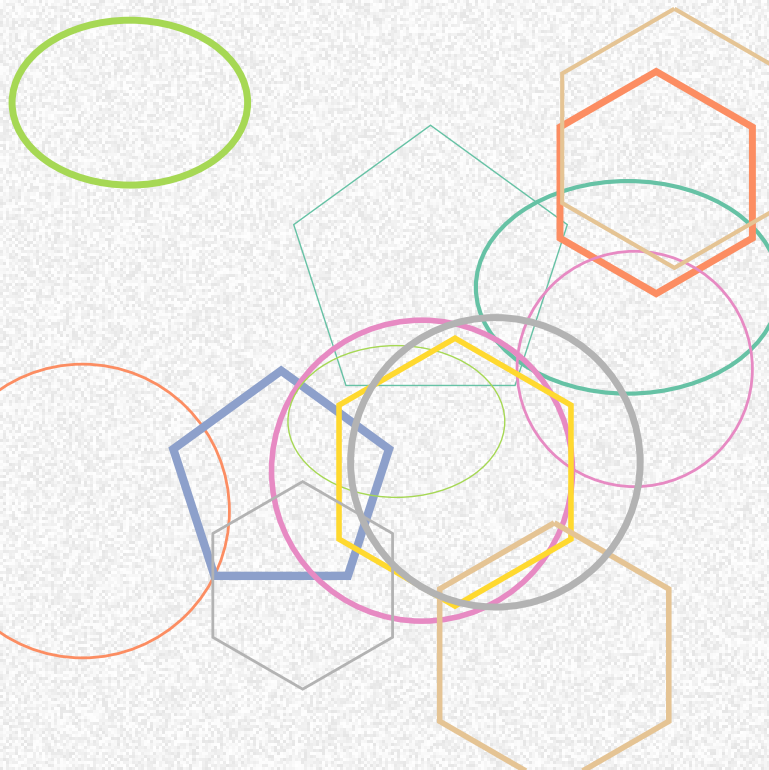[{"shape": "oval", "thickness": 1.5, "radius": 0.99, "center": [0.815, 0.627]}, {"shape": "pentagon", "thickness": 0.5, "radius": 0.93, "center": [0.559, 0.651]}, {"shape": "circle", "thickness": 1, "radius": 0.95, "center": [0.107, 0.336]}, {"shape": "hexagon", "thickness": 2.5, "radius": 0.72, "center": [0.852, 0.763]}, {"shape": "pentagon", "thickness": 3, "radius": 0.74, "center": [0.365, 0.371]}, {"shape": "circle", "thickness": 1, "radius": 0.76, "center": [0.824, 0.521]}, {"shape": "circle", "thickness": 2, "radius": 0.98, "center": [0.548, 0.389]}, {"shape": "oval", "thickness": 0.5, "radius": 0.7, "center": [0.515, 0.453]}, {"shape": "oval", "thickness": 2.5, "radius": 0.76, "center": [0.169, 0.867]}, {"shape": "hexagon", "thickness": 2, "radius": 0.87, "center": [0.591, 0.387]}, {"shape": "hexagon", "thickness": 1.5, "radius": 0.84, "center": [0.876, 0.82]}, {"shape": "hexagon", "thickness": 2, "radius": 0.86, "center": [0.72, 0.149]}, {"shape": "hexagon", "thickness": 1, "radius": 0.67, "center": [0.393, 0.24]}, {"shape": "circle", "thickness": 2.5, "radius": 0.94, "center": [0.643, 0.4]}]